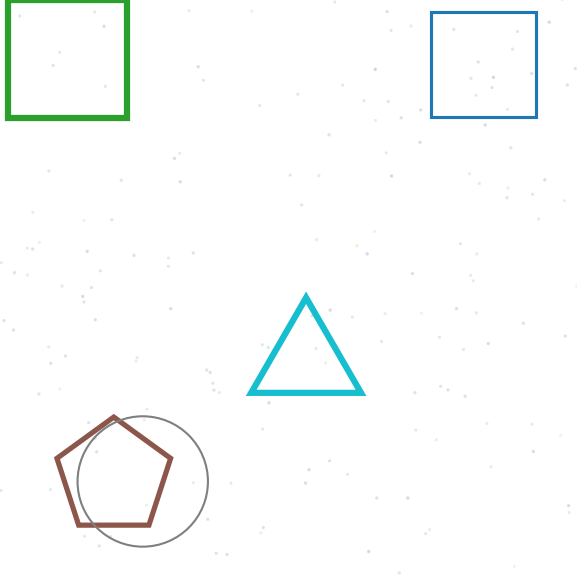[{"shape": "square", "thickness": 1.5, "radius": 0.46, "center": [0.838, 0.887]}, {"shape": "square", "thickness": 3, "radius": 0.51, "center": [0.116, 0.897]}, {"shape": "pentagon", "thickness": 2.5, "radius": 0.52, "center": [0.197, 0.173]}, {"shape": "circle", "thickness": 1, "radius": 0.56, "center": [0.247, 0.165]}, {"shape": "triangle", "thickness": 3, "radius": 0.55, "center": [0.53, 0.374]}]